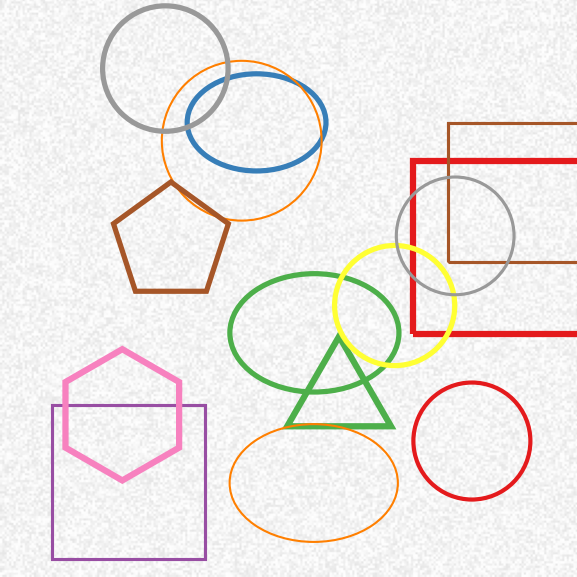[{"shape": "square", "thickness": 3, "radius": 0.75, "center": [0.866, 0.571]}, {"shape": "circle", "thickness": 2, "radius": 0.51, "center": [0.817, 0.235]}, {"shape": "oval", "thickness": 2.5, "radius": 0.6, "center": [0.444, 0.787]}, {"shape": "oval", "thickness": 2.5, "radius": 0.73, "center": [0.544, 0.423]}, {"shape": "triangle", "thickness": 3, "radius": 0.52, "center": [0.587, 0.313]}, {"shape": "square", "thickness": 1.5, "radius": 0.66, "center": [0.223, 0.165]}, {"shape": "oval", "thickness": 1, "radius": 0.73, "center": [0.543, 0.163]}, {"shape": "circle", "thickness": 1, "radius": 0.69, "center": [0.419, 0.755]}, {"shape": "circle", "thickness": 2.5, "radius": 0.52, "center": [0.683, 0.47]}, {"shape": "pentagon", "thickness": 2.5, "radius": 0.52, "center": [0.296, 0.579]}, {"shape": "square", "thickness": 1.5, "radius": 0.6, "center": [0.895, 0.666]}, {"shape": "hexagon", "thickness": 3, "radius": 0.57, "center": [0.212, 0.281]}, {"shape": "circle", "thickness": 2.5, "radius": 0.54, "center": [0.286, 0.88]}, {"shape": "circle", "thickness": 1.5, "radius": 0.51, "center": [0.788, 0.591]}]